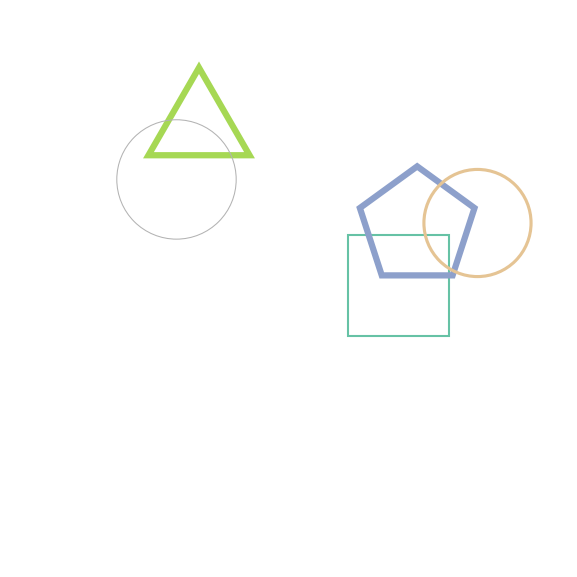[{"shape": "square", "thickness": 1, "radius": 0.44, "center": [0.69, 0.505]}, {"shape": "pentagon", "thickness": 3, "radius": 0.52, "center": [0.722, 0.607]}, {"shape": "triangle", "thickness": 3, "radius": 0.51, "center": [0.345, 0.781]}, {"shape": "circle", "thickness": 1.5, "radius": 0.46, "center": [0.827, 0.613]}, {"shape": "circle", "thickness": 0.5, "radius": 0.52, "center": [0.306, 0.688]}]